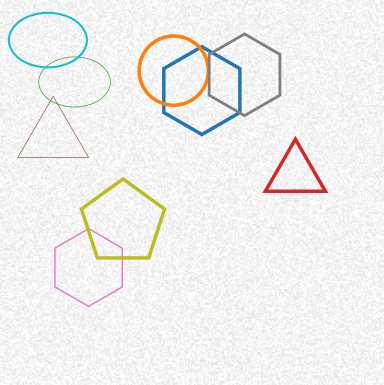[{"shape": "hexagon", "thickness": 2.5, "radius": 0.57, "center": [0.524, 0.765]}, {"shape": "circle", "thickness": 2.5, "radius": 0.45, "center": [0.451, 0.817]}, {"shape": "oval", "thickness": 0.5, "radius": 0.46, "center": [0.194, 0.787]}, {"shape": "triangle", "thickness": 2.5, "radius": 0.45, "center": [0.767, 0.548]}, {"shape": "triangle", "thickness": 0.5, "radius": 0.53, "center": [0.138, 0.644]}, {"shape": "hexagon", "thickness": 1, "radius": 0.5, "center": [0.23, 0.305]}, {"shape": "hexagon", "thickness": 2, "radius": 0.53, "center": [0.635, 0.806]}, {"shape": "pentagon", "thickness": 2.5, "radius": 0.57, "center": [0.32, 0.422]}, {"shape": "oval", "thickness": 1.5, "radius": 0.51, "center": [0.124, 0.896]}]